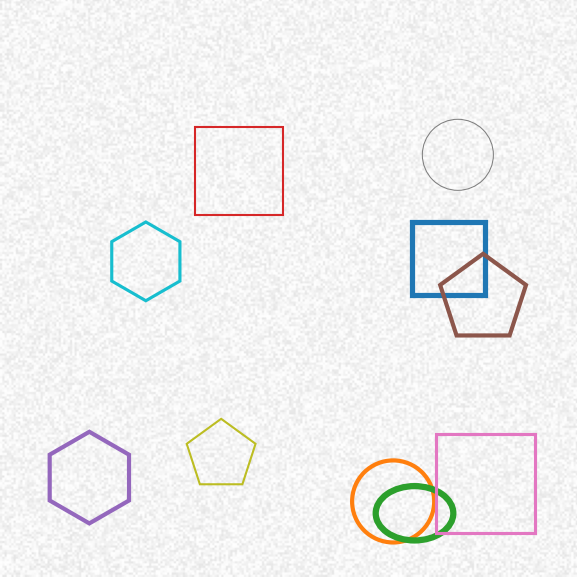[{"shape": "square", "thickness": 2.5, "radius": 0.31, "center": [0.777, 0.552]}, {"shape": "circle", "thickness": 2, "radius": 0.36, "center": [0.681, 0.131]}, {"shape": "oval", "thickness": 3, "radius": 0.34, "center": [0.718, 0.11]}, {"shape": "square", "thickness": 1, "radius": 0.38, "center": [0.414, 0.704]}, {"shape": "hexagon", "thickness": 2, "radius": 0.4, "center": [0.155, 0.172]}, {"shape": "pentagon", "thickness": 2, "radius": 0.39, "center": [0.837, 0.481]}, {"shape": "square", "thickness": 1.5, "radius": 0.43, "center": [0.841, 0.162]}, {"shape": "circle", "thickness": 0.5, "radius": 0.31, "center": [0.793, 0.731]}, {"shape": "pentagon", "thickness": 1, "radius": 0.31, "center": [0.383, 0.211]}, {"shape": "hexagon", "thickness": 1.5, "radius": 0.34, "center": [0.253, 0.547]}]